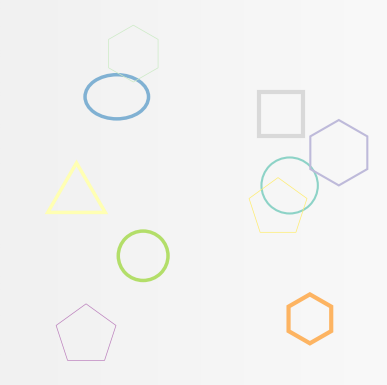[{"shape": "circle", "thickness": 1.5, "radius": 0.36, "center": [0.747, 0.518]}, {"shape": "triangle", "thickness": 2.5, "radius": 0.43, "center": [0.197, 0.491]}, {"shape": "hexagon", "thickness": 1.5, "radius": 0.42, "center": [0.874, 0.603]}, {"shape": "oval", "thickness": 2.5, "radius": 0.41, "center": [0.301, 0.749]}, {"shape": "hexagon", "thickness": 3, "radius": 0.32, "center": [0.8, 0.172]}, {"shape": "circle", "thickness": 2.5, "radius": 0.32, "center": [0.369, 0.336]}, {"shape": "square", "thickness": 3, "radius": 0.29, "center": [0.725, 0.703]}, {"shape": "pentagon", "thickness": 0.5, "radius": 0.41, "center": [0.222, 0.13]}, {"shape": "hexagon", "thickness": 0.5, "radius": 0.37, "center": [0.344, 0.861]}, {"shape": "pentagon", "thickness": 0.5, "radius": 0.39, "center": [0.717, 0.46]}]